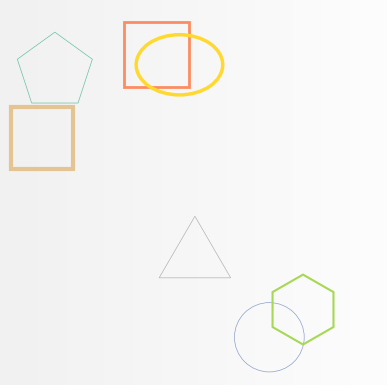[{"shape": "pentagon", "thickness": 0.5, "radius": 0.51, "center": [0.142, 0.815]}, {"shape": "square", "thickness": 2, "radius": 0.42, "center": [0.404, 0.859]}, {"shape": "circle", "thickness": 0.5, "radius": 0.45, "center": [0.695, 0.124]}, {"shape": "hexagon", "thickness": 1.5, "radius": 0.45, "center": [0.782, 0.196]}, {"shape": "oval", "thickness": 2.5, "radius": 0.56, "center": [0.463, 0.832]}, {"shape": "square", "thickness": 3, "radius": 0.4, "center": [0.108, 0.641]}, {"shape": "triangle", "thickness": 0.5, "radius": 0.53, "center": [0.503, 0.332]}]